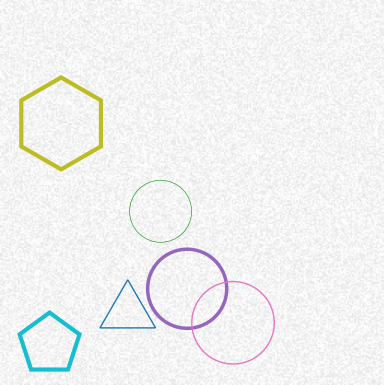[{"shape": "triangle", "thickness": 1, "radius": 0.42, "center": [0.332, 0.19]}, {"shape": "circle", "thickness": 0.5, "radius": 0.4, "center": [0.417, 0.451]}, {"shape": "circle", "thickness": 2.5, "radius": 0.51, "center": [0.486, 0.25]}, {"shape": "circle", "thickness": 1, "radius": 0.54, "center": [0.605, 0.162]}, {"shape": "hexagon", "thickness": 3, "radius": 0.6, "center": [0.159, 0.679]}, {"shape": "pentagon", "thickness": 3, "radius": 0.41, "center": [0.129, 0.106]}]